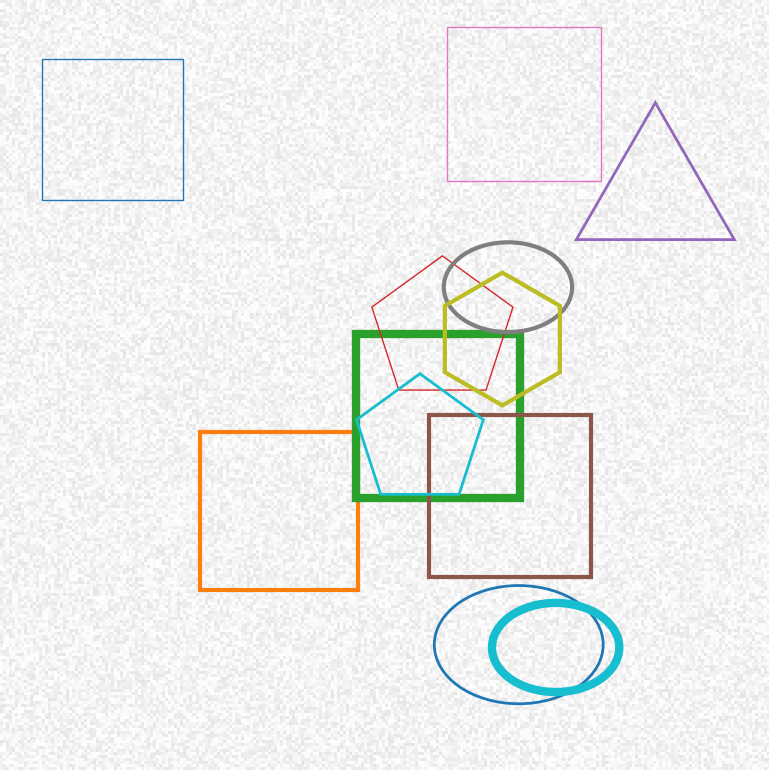[{"shape": "oval", "thickness": 1, "radius": 0.55, "center": [0.674, 0.163]}, {"shape": "square", "thickness": 0.5, "radius": 0.46, "center": [0.146, 0.832]}, {"shape": "square", "thickness": 1.5, "radius": 0.51, "center": [0.363, 0.337]}, {"shape": "square", "thickness": 3, "radius": 0.53, "center": [0.569, 0.46]}, {"shape": "pentagon", "thickness": 0.5, "radius": 0.48, "center": [0.575, 0.571]}, {"shape": "triangle", "thickness": 1, "radius": 0.59, "center": [0.851, 0.748]}, {"shape": "square", "thickness": 1.5, "radius": 0.53, "center": [0.663, 0.356]}, {"shape": "square", "thickness": 0.5, "radius": 0.5, "center": [0.681, 0.865]}, {"shape": "oval", "thickness": 1.5, "radius": 0.42, "center": [0.66, 0.627]}, {"shape": "hexagon", "thickness": 1.5, "radius": 0.43, "center": [0.652, 0.56]}, {"shape": "pentagon", "thickness": 1, "radius": 0.43, "center": [0.545, 0.428]}, {"shape": "oval", "thickness": 3, "radius": 0.41, "center": [0.722, 0.159]}]